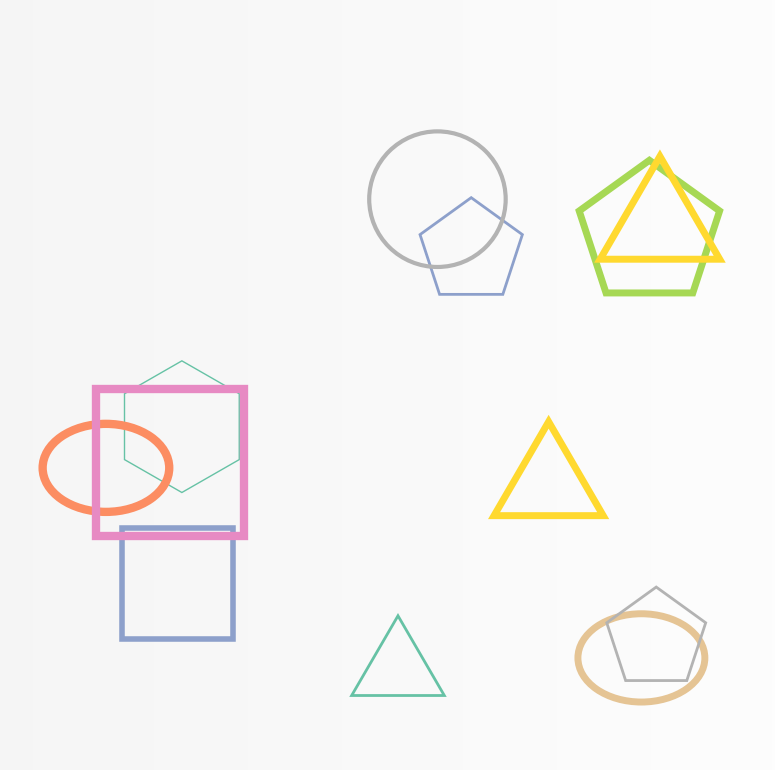[{"shape": "hexagon", "thickness": 0.5, "radius": 0.43, "center": [0.235, 0.446]}, {"shape": "triangle", "thickness": 1, "radius": 0.35, "center": [0.514, 0.131]}, {"shape": "oval", "thickness": 3, "radius": 0.41, "center": [0.137, 0.392]}, {"shape": "square", "thickness": 2, "radius": 0.36, "center": [0.229, 0.242]}, {"shape": "pentagon", "thickness": 1, "radius": 0.35, "center": [0.608, 0.674]}, {"shape": "square", "thickness": 3, "radius": 0.48, "center": [0.219, 0.399]}, {"shape": "pentagon", "thickness": 2.5, "radius": 0.48, "center": [0.838, 0.697]}, {"shape": "triangle", "thickness": 2.5, "radius": 0.45, "center": [0.852, 0.708]}, {"shape": "triangle", "thickness": 2.5, "radius": 0.41, "center": [0.708, 0.371]}, {"shape": "oval", "thickness": 2.5, "radius": 0.41, "center": [0.828, 0.146]}, {"shape": "pentagon", "thickness": 1, "radius": 0.34, "center": [0.847, 0.17]}, {"shape": "circle", "thickness": 1.5, "radius": 0.44, "center": [0.564, 0.741]}]